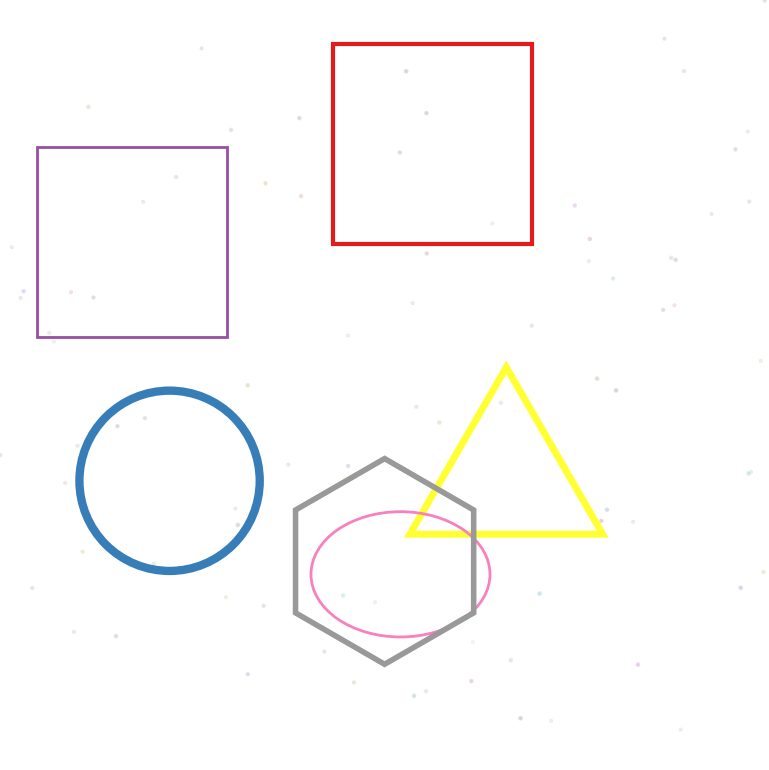[{"shape": "square", "thickness": 1.5, "radius": 0.65, "center": [0.562, 0.813]}, {"shape": "circle", "thickness": 3, "radius": 0.59, "center": [0.22, 0.376]}, {"shape": "square", "thickness": 1, "radius": 0.62, "center": [0.171, 0.686]}, {"shape": "triangle", "thickness": 2.5, "radius": 0.72, "center": [0.658, 0.378]}, {"shape": "oval", "thickness": 1, "radius": 0.58, "center": [0.52, 0.254]}, {"shape": "hexagon", "thickness": 2, "radius": 0.67, "center": [0.5, 0.271]}]